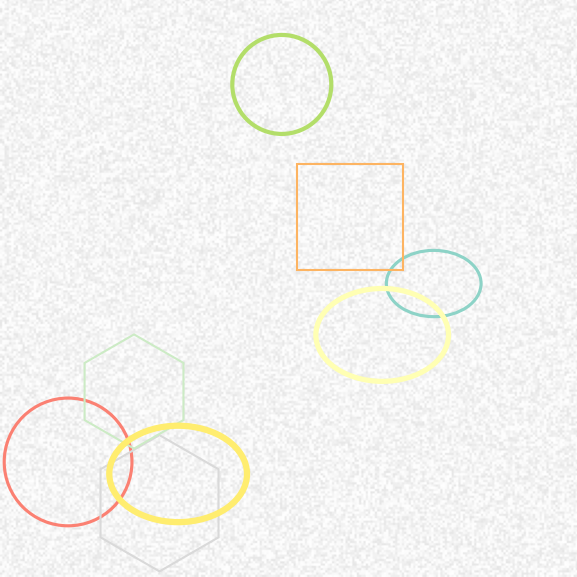[{"shape": "oval", "thickness": 1.5, "radius": 0.41, "center": [0.751, 0.508]}, {"shape": "oval", "thickness": 2.5, "radius": 0.57, "center": [0.662, 0.419]}, {"shape": "circle", "thickness": 1.5, "radius": 0.55, "center": [0.118, 0.199]}, {"shape": "square", "thickness": 1, "radius": 0.46, "center": [0.605, 0.623]}, {"shape": "circle", "thickness": 2, "radius": 0.43, "center": [0.488, 0.853]}, {"shape": "hexagon", "thickness": 1, "radius": 0.59, "center": [0.276, 0.128]}, {"shape": "hexagon", "thickness": 1, "radius": 0.49, "center": [0.232, 0.321]}, {"shape": "oval", "thickness": 3, "radius": 0.6, "center": [0.308, 0.178]}]